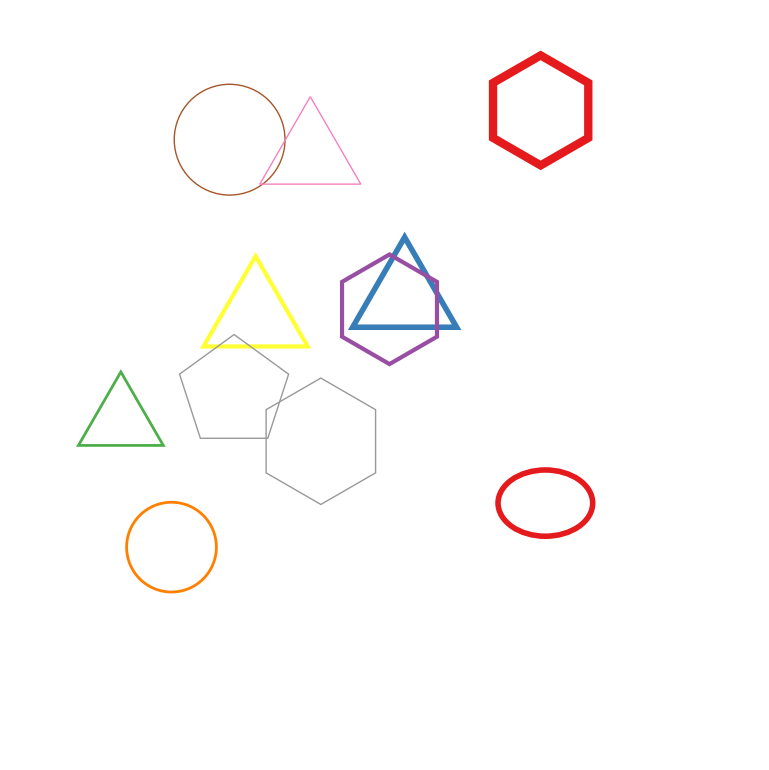[{"shape": "oval", "thickness": 2, "radius": 0.31, "center": [0.708, 0.347]}, {"shape": "hexagon", "thickness": 3, "radius": 0.36, "center": [0.702, 0.857]}, {"shape": "triangle", "thickness": 2, "radius": 0.39, "center": [0.526, 0.614]}, {"shape": "triangle", "thickness": 1, "radius": 0.32, "center": [0.157, 0.453]}, {"shape": "hexagon", "thickness": 1.5, "radius": 0.36, "center": [0.506, 0.598]}, {"shape": "circle", "thickness": 1, "radius": 0.29, "center": [0.223, 0.289]}, {"shape": "triangle", "thickness": 1.5, "radius": 0.39, "center": [0.332, 0.589]}, {"shape": "circle", "thickness": 0.5, "radius": 0.36, "center": [0.298, 0.819]}, {"shape": "triangle", "thickness": 0.5, "radius": 0.38, "center": [0.403, 0.799]}, {"shape": "hexagon", "thickness": 0.5, "radius": 0.41, "center": [0.417, 0.427]}, {"shape": "pentagon", "thickness": 0.5, "radius": 0.37, "center": [0.304, 0.491]}]